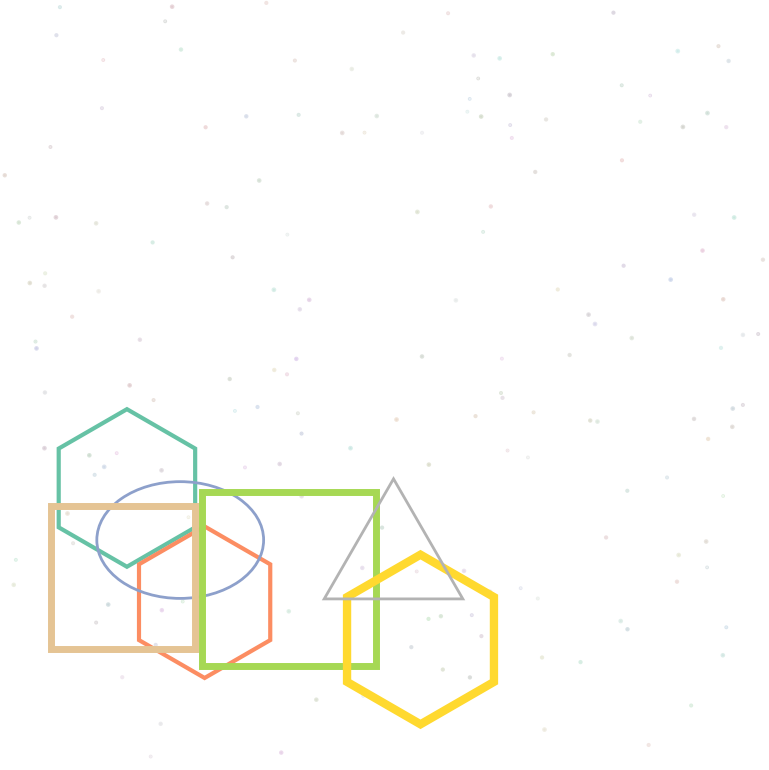[{"shape": "hexagon", "thickness": 1.5, "radius": 0.51, "center": [0.165, 0.366]}, {"shape": "hexagon", "thickness": 1.5, "radius": 0.49, "center": [0.266, 0.218]}, {"shape": "oval", "thickness": 1, "radius": 0.54, "center": [0.234, 0.299]}, {"shape": "square", "thickness": 2.5, "radius": 0.57, "center": [0.375, 0.248]}, {"shape": "hexagon", "thickness": 3, "radius": 0.55, "center": [0.546, 0.169]}, {"shape": "square", "thickness": 2.5, "radius": 0.47, "center": [0.16, 0.25]}, {"shape": "triangle", "thickness": 1, "radius": 0.52, "center": [0.511, 0.274]}]